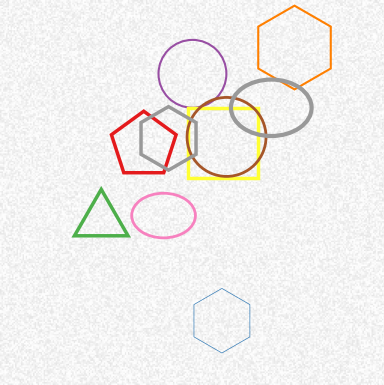[{"shape": "pentagon", "thickness": 2.5, "radius": 0.44, "center": [0.373, 0.623]}, {"shape": "hexagon", "thickness": 0.5, "radius": 0.42, "center": [0.576, 0.167]}, {"shape": "triangle", "thickness": 2.5, "radius": 0.4, "center": [0.263, 0.428]}, {"shape": "circle", "thickness": 1.5, "radius": 0.44, "center": [0.5, 0.808]}, {"shape": "hexagon", "thickness": 1.5, "radius": 0.54, "center": [0.765, 0.877]}, {"shape": "square", "thickness": 2.5, "radius": 0.46, "center": [0.579, 0.628]}, {"shape": "circle", "thickness": 2, "radius": 0.51, "center": [0.588, 0.644]}, {"shape": "oval", "thickness": 2, "radius": 0.41, "center": [0.425, 0.44]}, {"shape": "oval", "thickness": 3, "radius": 0.52, "center": [0.705, 0.72]}, {"shape": "hexagon", "thickness": 2.5, "radius": 0.41, "center": [0.438, 0.641]}]